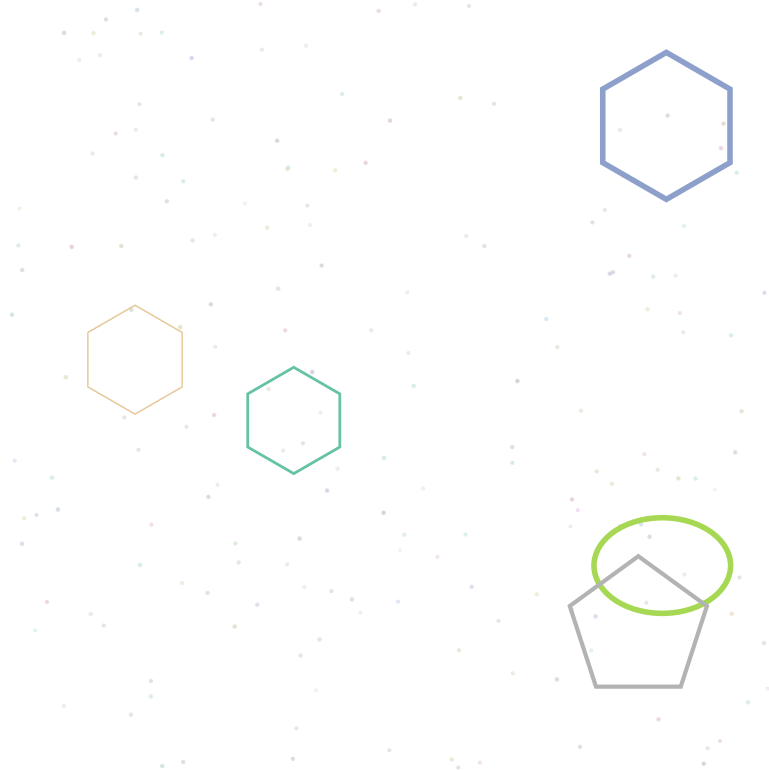[{"shape": "hexagon", "thickness": 1, "radius": 0.35, "center": [0.382, 0.454]}, {"shape": "hexagon", "thickness": 2, "radius": 0.48, "center": [0.865, 0.837]}, {"shape": "oval", "thickness": 2, "radius": 0.44, "center": [0.86, 0.266]}, {"shape": "hexagon", "thickness": 0.5, "radius": 0.35, "center": [0.175, 0.533]}, {"shape": "pentagon", "thickness": 1.5, "radius": 0.47, "center": [0.829, 0.184]}]